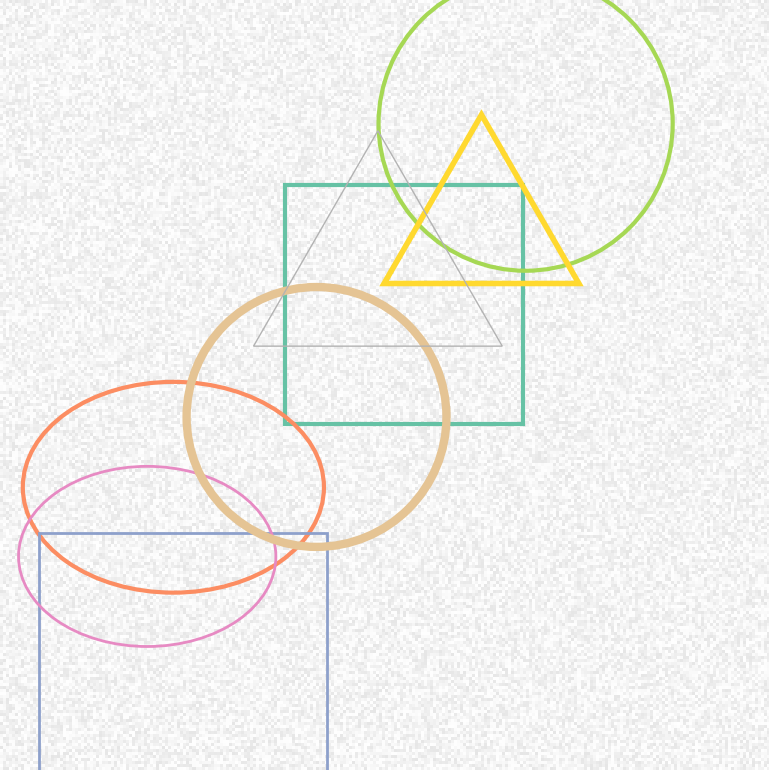[{"shape": "square", "thickness": 1.5, "radius": 0.78, "center": [0.525, 0.604]}, {"shape": "oval", "thickness": 1.5, "radius": 0.98, "center": [0.225, 0.367]}, {"shape": "square", "thickness": 1, "radius": 0.94, "center": [0.238, 0.12]}, {"shape": "oval", "thickness": 1, "radius": 0.84, "center": [0.191, 0.277]}, {"shape": "circle", "thickness": 1.5, "radius": 0.96, "center": [0.683, 0.839]}, {"shape": "triangle", "thickness": 2, "radius": 0.73, "center": [0.625, 0.705]}, {"shape": "circle", "thickness": 3, "radius": 0.84, "center": [0.411, 0.458]}, {"shape": "triangle", "thickness": 0.5, "radius": 0.93, "center": [0.491, 0.644]}]